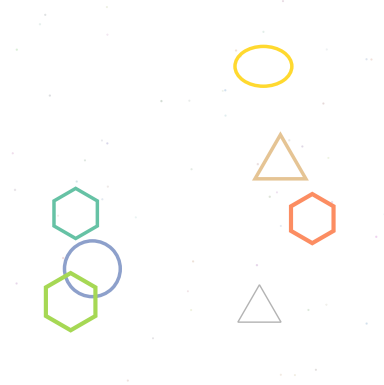[{"shape": "hexagon", "thickness": 2.5, "radius": 0.33, "center": [0.197, 0.446]}, {"shape": "hexagon", "thickness": 3, "radius": 0.32, "center": [0.811, 0.432]}, {"shape": "circle", "thickness": 2.5, "radius": 0.36, "center": [0.24, 0.302]}, {"shape": "hexagon", "thickness": 3, "radius": 0.37, "center": [0.184, 0.216]}, {"shape": "oval", "thickness": 2.5, "radius": 0.37, "center": [0.684, 0.828]}, {"shape": "triangle", "thickness": 2.5, "radius": 0.38, "center": [0.728, 0.574]}, {"shape": "triangle", "thickness": 1, "radius": 0.32, "center": [0.674, 0.196]}]